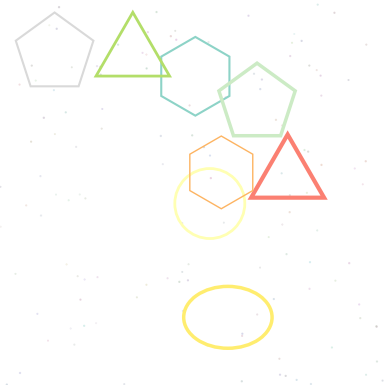[{"shape": "hexagon", "thickness": 1.5, "radius": 0.51, "center": [0.507, 0.802]}, {"shape": "circle", "thickness": 2, "radius": 0.45, "center": [0.545, 0.471]}, {"shape": "triangle", "thickness": 3, "radius": 0.55, "center": [0.747, 0.541]}, {"shape": "hexagon", "thickness": 1, "radius": 0.47, "center": [0.575, 0.552]}, {"shape": "triangle", "thickness": 2, "radius": 0.55, "center": [0.345, 0.858]}, {"shape": "pentagon", "thickness": 1.5, "radius": 0.53, "center": [0.142, 0.862]}, {"shape": "pentagon", "thickness": 2.5, "radius": 0.52, "center": [0.668, 0.732]}, {"shape": "oval", "thickness": 2.5, "radius": 0.57, "center": [0.592, 0.176]}]